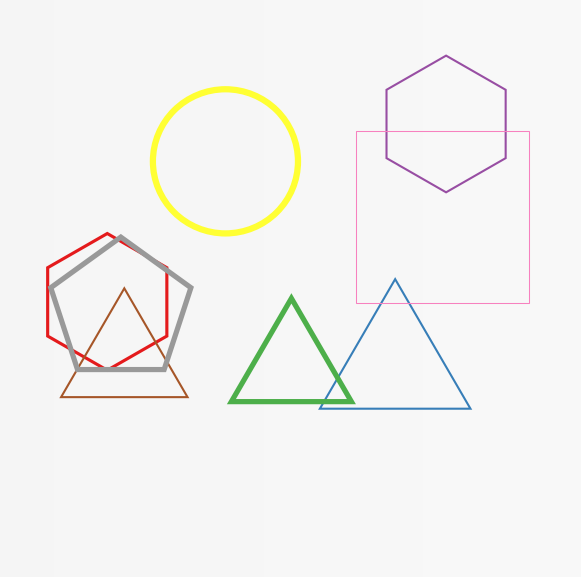[{"shape": "hexagon", "thickness": 1.5, "radius": 0.59, "center": [0.185, 0.476]}, {"shape": "triangle", "thickness": 1, "radius": 0.75, "center": [0.68, 0.366]}, {"shape": "triangle", "thickness": 2.5, "radius": 0.6, "center": [0.501, 0.363]}, {"shape": "hexagon", "thickness": 1, "radius": 0.59, "center": [0.767, 0.784]}, {"shape": "circle", "thickness": 3, "radius": 0.62, "center": [0.388, 0.72]}, {"shape": "triangle", "thickness": 1, "radius": 0.63, "center": [0.214, 0.374]}, {"shape": "square", "thickness": 0.5, "radius": 0.74, "center": [0.761, 0.623]}, {"shape": "pentagon", "thickness": 2.5, "radius": 0.63, "center": [0.208, 0.462]}]